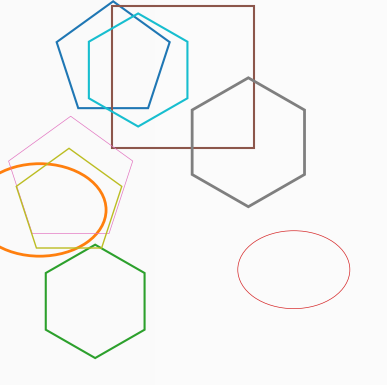[{"shape": "pentagon", "thickness": 1.5, "radius": 0.77, "center": [0.292, 0.843]}, {"shape": "oval", "thickness": 2, "radius": 0.86, "center": [0.102, 0.455]}, {"shape": "hexagon", "thickness": 1.5, "radius": 0.74, "center": [0.246, 0.217]}, {"shape": "oval", "thickness": 0.5, "radius": 0.72, "center": [0.758, 0.3]}, {"shape": "square", "thickness": 1.5, "radius": 0.92, "center": [0.472, 0.8]}, {"shape": "pentagon", "thickness": 0.5, "radius": 0.84, "center": [0.182, 0.53]}, {"shape": "hexagon", "thickness": 2, "radius": 0.84, "center": [0.641, 0.631]}, {"shape": "pentagon", "thickness": 1, "radius": 0.72, "center": [0.178, 0.472]}, {"shape": "hexagon", "thickness": 1.5, "radius": 0.73, "center": [0.357, 0.818]}]